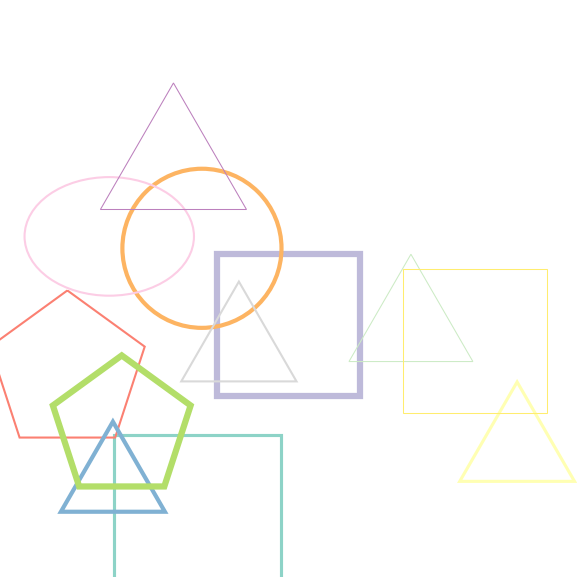[{"shape": "square", "thickness": 1.5, "radius": 0.72, "center": [0.342, 0.103]}, {"shape": "triangle", "thickness": 1.5, "radius": 0.57, "center": [0.895, 0.223]}, {"shape": "square", "thickness": 3, "radius": 0.62, "center": [0.5, 0.436]}, {"shape": "pentagon", "thickness": 1, "radius": 0.7, "center": [0.117, 0.355]}, {"shape": "triangle", "thickness": 2, "radius": 0.52, "center": [0.196, 0.165]}, {"shape": "circle", "thickness": 2, "radius": 0.69, "center": [0.35, 0.569]}, {"shape": "pentagon", "thickness": 3, "radius": 0.63, "center": [0.211, 0.258]}, {"shape": "oval", "thickness": 1, "radius": 0.73, "center": [0.189, 0.59]}, {"shape": "triangle", "thickness": 1, "radius": 0.58, "center": [0.414, 0.396]}, {"shape": "triangle", "thickness": 0.5, "radius": 0.73, "center": [0.3, 0.709]}, {"shape": "triangle", "thickness": 0.5, "radius": 0.62, "center": [0.712, 0.435]}, {"shape": "square", "thickness": 0.5, "radius": 0.62, "center": [0.822, 0.409]}]